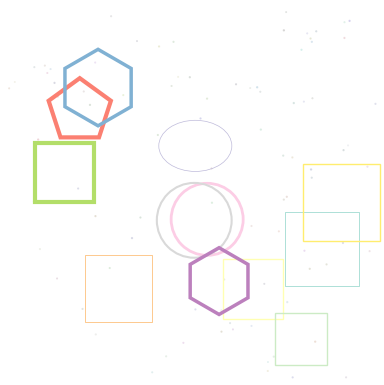[{"shape": "square", "thickness": 0.5, "radius": 0.48, "center": [0.837, 0.353]}, {"shape": "square", "thickness": 1, "radius": 0.39, "center": [0.658, 0.25]}, {"shape": "oval", "thickness": 0.5, "radius": 0.47, "center": [0.507, 0.621]}, {"shape": "pentagon", "thickness": 3, "radius": 0.43, "center": [0.207, 0.712]}, {"shape": "hexagon", "thickness": 2.5, "radius": 0.5, "center": [0.255, 0.773]}, {"shape": "square", "thickness": 0.5, "radius": 0.44, "center": [0.308, 0.25]}, {"shape": "square", "thickness": 3, "radius": 0.39, "center": [0.168, 0.551]}, {"shape": "circle", "thickness": 2, "radius": 0.47, "center": [0.538, 0.43]}, {"shape": "circle", "thickness": 1.5, "radius": 0.49, "center": [0.505, 0.428]}, {"shape": "hexagon", "thickness": 2.5, "radius": 0.43, "center": [0.569, 0.27]}, {"shape": "square", "thickness": 1, "radius": 0.34, "center": [0.781, 0.12]}, {"shape": "square", "thickness": 1, "radius": 0.5, "center": [0.888, 0.475]}]